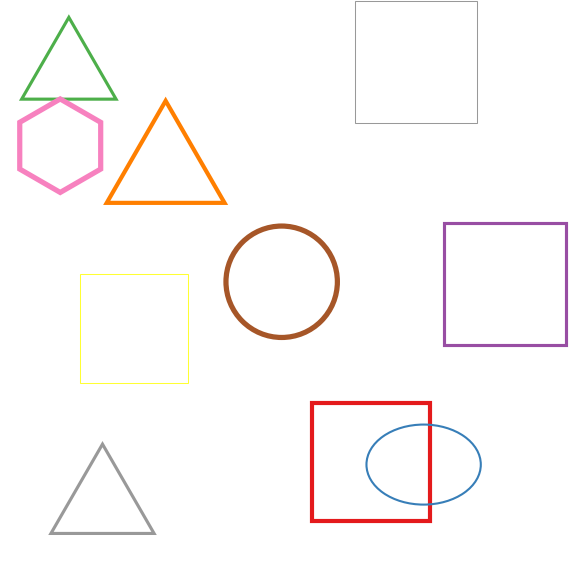[{"shape": "square", "thickness": 2, "radius": 0.51, "center": [0.643, 0.199]}, {"shape": "oval", "thickness": 1, "radius": 0.49, "center": [0.734, 0.195]}, {"shape": "triangle", "thickness": 1.5, "radius": 0.47, "center": [0.119, 0.875]}, {"shape": "square", "thickness": 1.5, "radius": 0.53, "center": [0.875, 0.508]}, {"shape": "triangle", "thickness": 2, "radius": 0.59, "center": [0.287, 0.707]}, {"shape": "square", "thickness": 0.5, "radius": 0.47, "center": [0.232, 0.43]}, {"shape": "circle", "thickness": 2.5, "radius": 0.48, "center": [0.488, 0.511]}, {"shape": "hexagon", "thickness": 2.5, "radius": 0.4, "center": [0.104, 0.747]}, {"shape": "square", "thickness": 0.5, "radius": 0.53, "center": [0.72, 0.891]}, {"shape": "triangle", "thickness": 1.5, "radius": 0.52, "center": [0.177, 0.127]}]